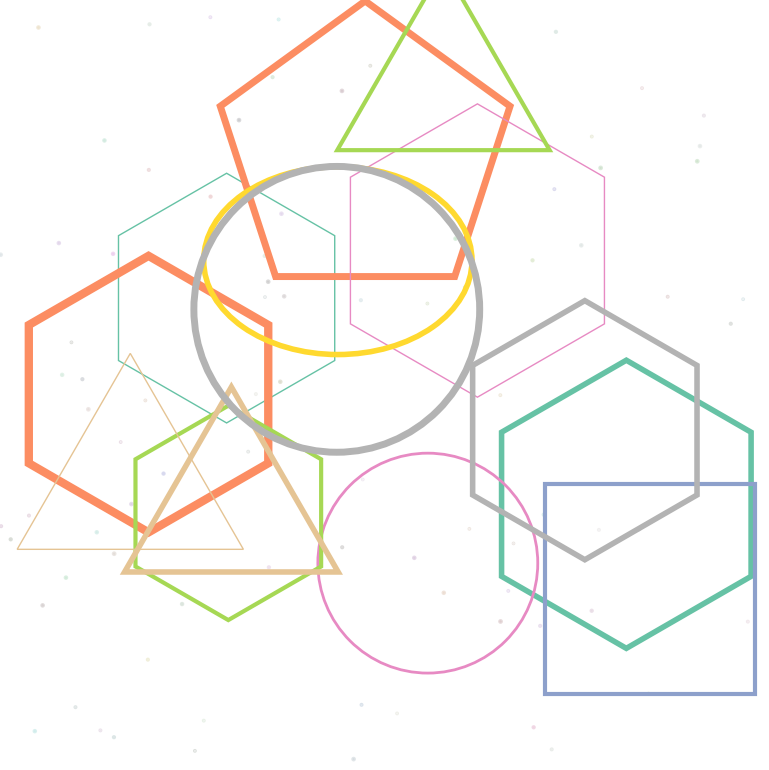[{"shape": "hexagon", "thickness": 2, "radius": 0.94, "center": [0.813, 0.345]}, {"shape": "hexagon", "thickness": 0.5, "radius": 0.81, "center": [0.294, 0.613]}, {"shape": "hexagon", "thickness": 3, "radius": 0.9, "center": [0.193, 0.488]}, {"shape": "pentagon", "thickness": 2.5, "radius": 0.99, "center": [0.474, 0.801]}, {"shape": "square", "thickness": 1.5, "radius": 0.68, "center": [0.844, 0.235]}, {"shape": "circle", "thickness": 1, "radius": 0.71, "center": [0.556, 0.269]}, {"shape": "hexagon", "thickness": 0.5, "radius": 0.95, "center": [0.62, 0.675]}, {"shape": "triangle", "thickness": 1.5, "radius": 0.8, "center": [0.576, 0.885]}, {"shape": "hexagon", "thickness": 1.5, "radius": 0.7, "center": [0.297, 0.334]}, {"shape": "oval", "thickness": 2, "radius": 0.87, "center": [0.439, 0.662]}, {"shape": "triangle", "thickness": 0.5, "radius": 0.85, "center": [0.169, 0.371]}, {"shape": "triangle", "thickness": 2, "radius": 0.8, "center": [0.3, 0.337]}, {"shape": "circle", "thickness": 2.5, "radius": 0.93, "center": [0.437, 0.598]}, {"shape": "hexagon", "thickness": 2, "radius": 0.84, "center": [0.76, 0.441]}]